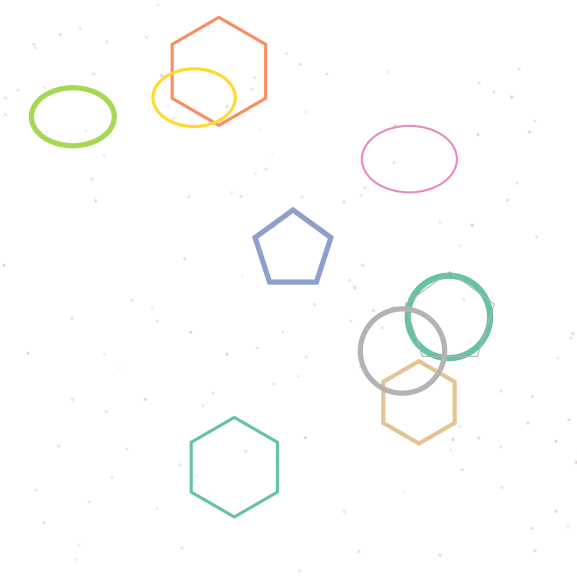[{"shape": "circle", "thickness": 3, "radius": 0.36, "center": [0.777, 0.45]}, {"shape": "hexagon", "thickness": 1.5, "radius": 0.43, "center": [0.406, 0.19]}, {"shape": "hexagon", "thickness": 1.5, "radius": 0.47, "center": [0.379, 0.876]}, {"shape": "pentagon", "thickness": 2.5, "radius": 0.34, "center": [0.507, 0.566]}, {"shape": "oval", "thickness": 1, "radius": 0.41, "center": [0.709, 0.724]}, {"shape": "oval", "thickness": 2.5, "radius": 0.36, "center": [0.126, 0.797]}, {"shape": "oval", "thickness": 1.5, "radius": 0.36, "center": [0.336, 0.83]}, {"shape": "hexagon", "thickness": 2, "radius": 0.36, "center": [0.726, 0.302]}, {"shape": "pentagon", "thickness": 0.5, "radius": 0.41, "center": [0.779, 0.448]}, {"shape": "circle", "thickness": 2.5, "radius": 0.37, "center": [0.697, 0.391]}]